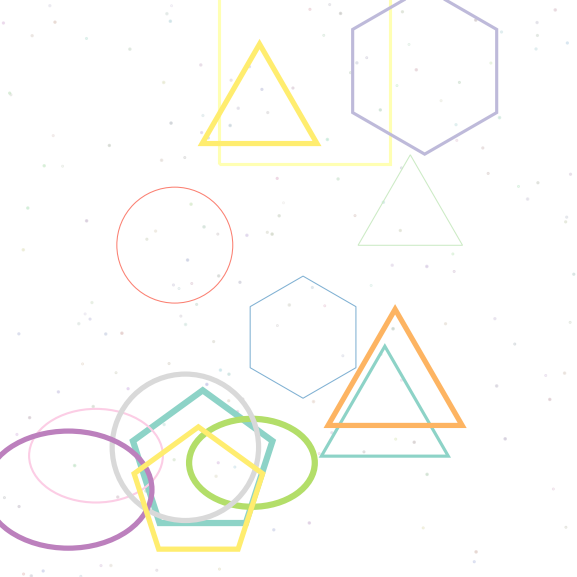[{"shape": "triangle", "thickness": 1.5, "radius": 0.63, "center": [0.666, 0.273]}, {"shape": "pentagon", "thickness": 3, "radius": 0.64, "center": [0.351, 0.196]}, {"shape": "square", "thickness": 1.5, "radius": 0.74, "center": [0.527, 0.864]}, {"shape": "hexagon", "thickness": 1.5, "radius": 0.72, "center": [0.735, 0.876]}, {"shape": "circle", "thickness": 0.5, "radius": 0.5, "center": [0.303, 0.575]}, {"shape": "hexagon", "thickness": 0.5, "radius": 0.53, "center": [0.525, 0.415]}, {"shape": "triangle", "thickness": 2.5, "radius": 0.67, "center": [0.684, 0.329]}, {"shape": "oval", "thickness": 3, "radius": 0.54, "center": [0.436, 0.198]}, {"shape": "oval", "thickness": 1, "radius": 0.58, "center": [0.166, 0.21]}, {"shape": "circle", "thickness": 2.5, "radius": 0.63, "center": [0.321, 0.225]}, {"shape": "oval", "thickness": 2.5, "radius": 0.72, "center": [0.118, 0.151]}, {"shape": "triangle", "thickness": 0.5, "radius": 0.52, "center": [0.71, 0.627]}, {"shape": "triangle", "thickness": 2.5, "radius": 0.57, "center": [0.449, 0.808]}, {"shape": "pentagon", "thickness": 2.5, "radius": 0.58, "center": [0.344, 0.143]}]